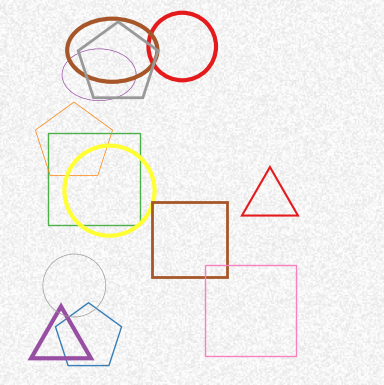[{"shape": "triangle", "thickness": 1.5, "radius": 0.42, "center": [0.701, 0.482]}, {"shape": "circle", "thickness": 3, "radius": 0.44, "center": [0.473, 0.879]}, {"shape": "pentagon", "thickness": 1, "radius": 0.45, "center": [0.23, 0.123]}, {"shape": "square", "thickness": 1, "radius": 0.59, "center": [0.244, 0.536]}, {"shape": "oval", "thickness": 0.5, "radius": 0.48, "center": [0.257, 0.806]}, {"shape": "triangle", "thickness": 3, "radius": 0.45, "center": [0.159, 0.114]}, {"shape": "pentagon", "thickness": 0.5, "radius": 0.53, "center": [0.192, 0.63]}, {"shape": "circle", "thickness": 3, "radius": 0.59, "center": [0.284, 0.505]}, {"shape": "oval", "thickness": 3, "radius": 0.59, "center": [0.292, 0.87]}, {"shape": "square", "thickness": 2, "radius": 0.49, "center": [0.491, 0.377]}, {"shape": "square", "thickness": 1, "radius": 0.59, "center": [0.651, 0.194]}, {"shape": "pentagon", "thickness": 2, "radius": 0.55, "center": [0.307, 0.834]}, {"shape": "circle", "thickness": 0.5, "radius": 0.41, "center": [0.193, 0.258]}]